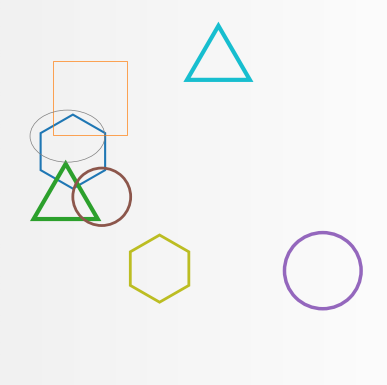[{"shape": "hexagon", "thickness": 1.5, "radius": 0.48, "center": [0.188, 0.606]}, {"shape": "square", "thickness": 0.5, "radius": 0.48, "center": [0.232, 0.746]}, {"shape": "triangle", "thickness": 3, "radius": 0.48, "center": [0.17, 0.479]}, {"shape": "circle", "thickness": 2.5, "radius": 0.49, "center": [0.833, 0.297]}, {"shape": "circle", "thickness": 2, "radius": 0.37, "center": [0.263, 0.489]}, {"shape": "oval", "thickness": 0.5, "radius": 0.48, "center": [0.174, 0.646]}, {"shape": "hexagon", "thickness": 2, "radius": 0.44, "center": [0.412, 0.302]}, {"shape": "triangle", "thickness": 3, "radius": 0.47, "center": [0.564, 0.839]}]